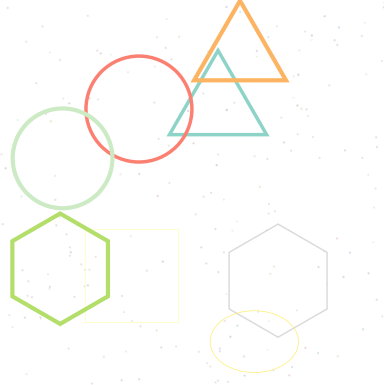[{"shape": "triangle", "thickness": 2.5, "radius": 0.73, "center": [0.566, 0.723]}, {"shape": "square", "thickness": 0.5, "radius": 0.6, "center": [0.341, 0.285]}, {"shape": "circle", "thickness": 2.5, "radius": 0.69, "center": [0.361, 0.717]}, {"shape": "triangle", "thickness": 3, "radius": 0.69, "center": [0.623, 0.86]}, {"shape": "hexagon", "thickness": 3, "radius": 0.72, "center": [0.156, 0.302]}, {"shape": "hexagon", "thickness": 1, "radius": 0.73, "center": [0.722, 0.271]}, {"shape": "circle", "thickness": 3, "radius": 0.65, "center": [0.162, 0.589]}, {"shape": "oval", "thickness": 0.5, "radius": 0.57, "center": [0.661, 0.113]}]